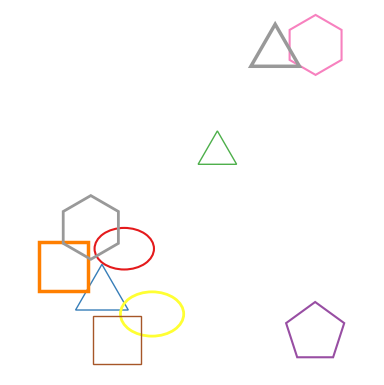[{"shape": "oval", "thickness": 1.5, "radius": 0.39, "center": [0.323, 0.354]}, {"shape": "triangle", "thickness": 1, "radius": 0.4, "center": [0.265, 0.234]}, {"shape": "triangle", "thickness": 1, "radius": 0.29, "center": [0.565, 0.602]}, {"shape": "pentagon", "thickness": 1.5, "radius": 0.4, "center": [0.819, 0.136]}, {"shape": "square", "thickness": 2.5, "radius": 0.32, "center": [0.165, 0.308]}, {"shape": "oval", "thickness": 2, "radius": 0.41, "center": [0.395, 0.184]}, {"shape": "square", "thickness": 1, "radius": 0.31, "center": [0.303, 0.117]}, {"shape": "hexagon", "thickness": 1.5, "radius": 0.39, "center": [0.82, 0.883]}, {"shape": "hexagon", "thickness": 2, "radius": 0.41, "center": [0.236, 0.409]}, {"shape": "triangle", "thickness": 2.5, "radius": 0.36, "center": [0.715, 0.864]}]